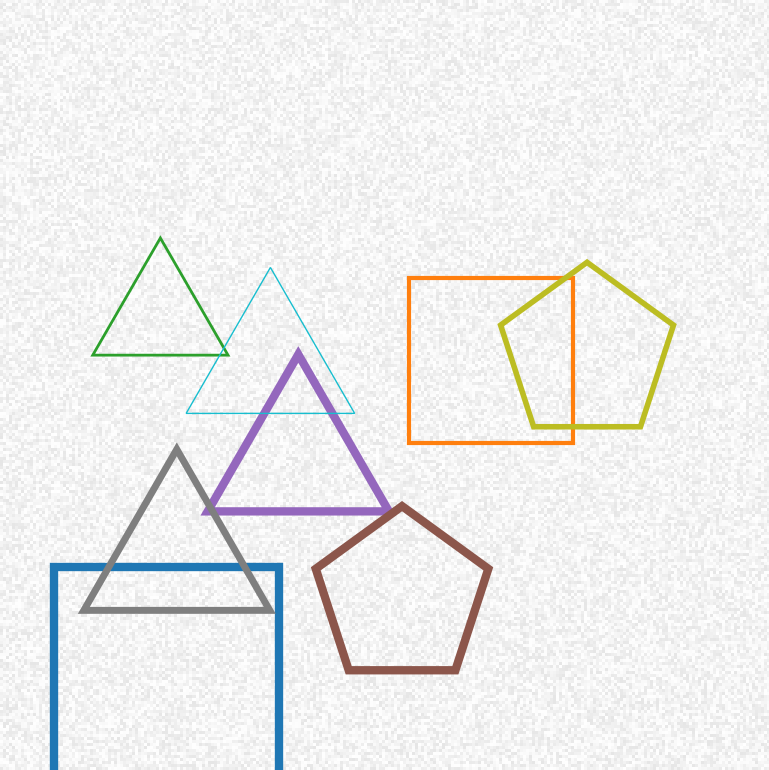[{"shape": "square", "thickness": 3, "radius": 0.73, "center": [0.216, 0.118]}, {"shape": "square", "thickness": 1.5, "radius": 0.53, "center": [0.638, 0.532]}, {"shape": "triangle", "thickness": 1, "radius": 0.51, "center": [0.208, 0.589]}, {"shape": "triangle", "thickness": 3, "radius": 0.68, "center": [0.387, 0.404]}, {"shape": "pentagon", "thickness": 3, "radius": 0.59, "center": [0.522, 0.225]}, {"shape": "triangle", "thickness": 2.5, "radius": 0.7, "center": [0.23, 0.277]}, {"shape": "pentagon", "thickness": 2, "radius": 0.59, "center": [0.762, 0.541]}, {"shape": "triangle", "thickness": 0.5, "radius": 0.63, "center": [0.351, 0.526]}]